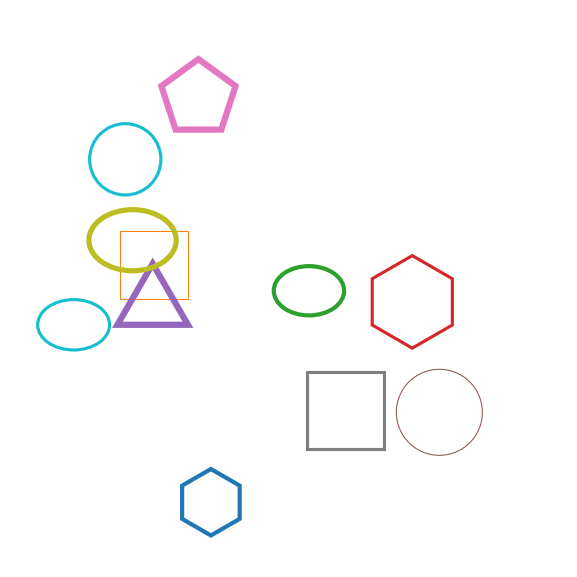[{"shape": "hexagon", "thickness": 2, "radius": 0.29, "center": [0.365, 0.129]}, {"shape": "square", "thickness": 0.5, "radius": 0.29, "center": [0.267, 0.541]}, {"shape": "oval", "thickness": 2, "radius": 0.3, "center": [0.535, 0.496]}, {"shape": "hexagon", "thickness": 1.5, "radius": 0.4, "center": [0.714, 0.476]}, {"shape": "triangle", "thickness": 3, "radius": 0.35, "center": [0.264, 0.472]}, {"shape": "circle", "thickness": 0.5, "radius": 0.37, "center": [0.761, 0.285]}, {"shape": "pentagon", "thickness": 3, "radius": 0.34, "center": [0.344, 0.829]}, {"shape": "square", "thickness": 1.5, "radius": 0.33, "center": [0.599, 0.288]}, {"shape": "oval", "thickness": 2.5, "radius": 0.38, "center": [0.23, 0.583]}, {"shape": "circle", "thickness": 1.5, "radius": 0.31, "center": [0.217, 0.723]}, {"shape": "oval", "thickness": 1.5, "radius": 0.31, "center": [0.128, 0.437]}]